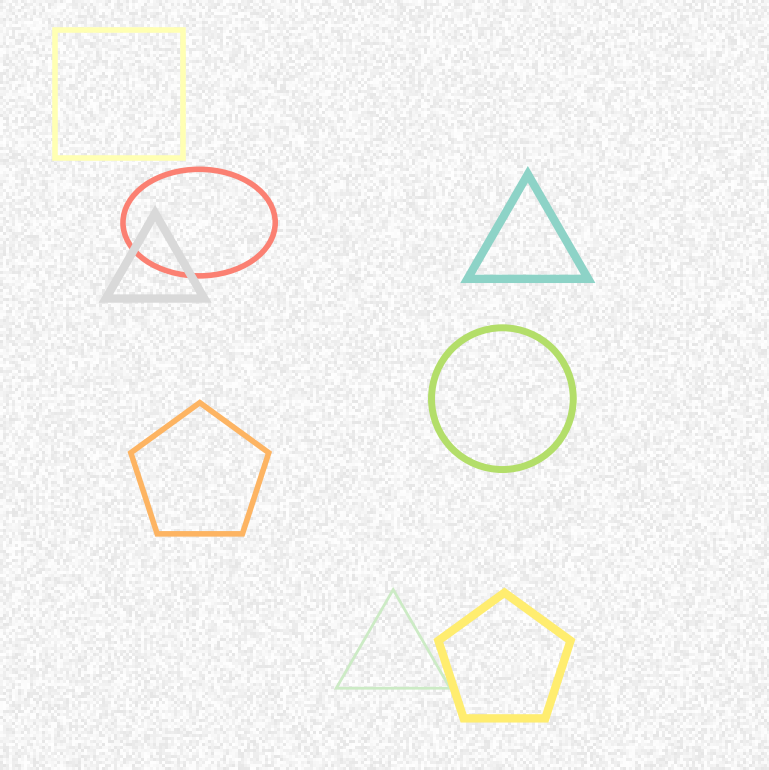[{"shape": "triangle", "thickness": 3, "radius": 0.45, "center": [0.686, 0.683]}, {"shape": "square", "thickness": 2, "radius": 0.42, "center": [0.155, 0.878]}, {"shape": "oval", "thickness": 2, "radius": 0.49, "center": [0.259, 0.711]}, {"shape": "pentagon", "thickness": 2, "radius": 0.47, "center": [0.259, 0.383]}, {"shape": "circle", "thickness": 2.5, "radius": 0.46, "center": [0.652, 0.482]}, {"shape": "triangle", "thickness": 3, "radius": 0.37, "center": [0.201, 0.649]}, {"shape": "triangle", "thickness": 1, "radius": 0.43, "center": [0.511, 0.149]}, {"shape": "pentagon", "thickness": 3, "radius": 0.45, "center": [0.655, 0.14]}]